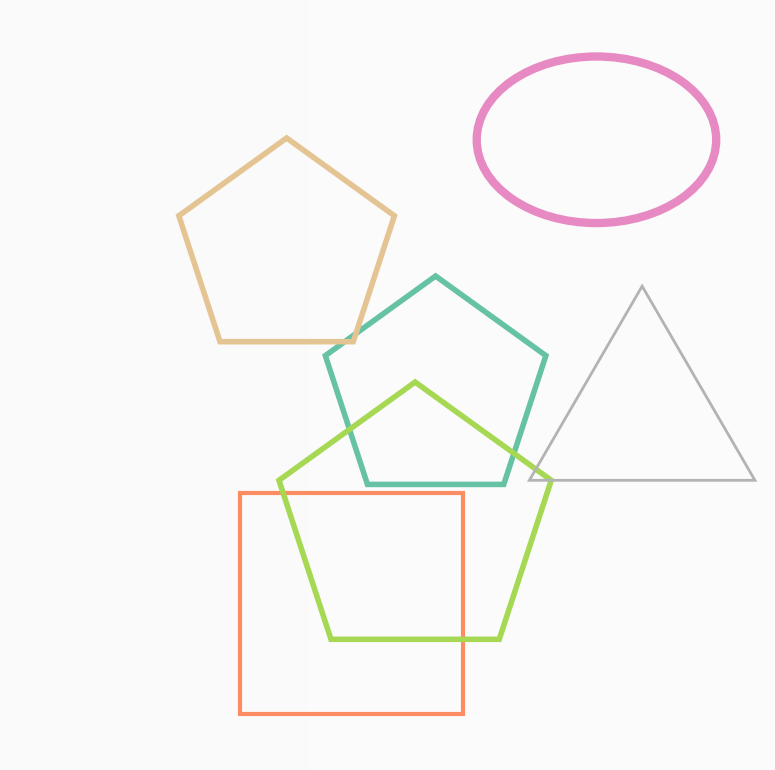[{"shape": "pentagon", "thickness": 2, "radius": 0.75, "center": [0.562, 0.492]}, {"shape": "square", "thickness": 1.5, "radius": 0.72, "center": [0.453, 0.216]}, {"shape": "oval", "thickness": 3, "radius": 0.77, "center": [0.77, 0.818]}, {"shape": "pentagon", "thickness": 2, "radius": 0.92, "center": [0.536, 0.319]}, {"shape": "pentagon", "thickness": 2, "radius": 0.73, "center": [0.37, 0.675]}, {"shape": "triangle", "thickness": 1, "radius": 0.84, "center": [0.829, 0.46]}]